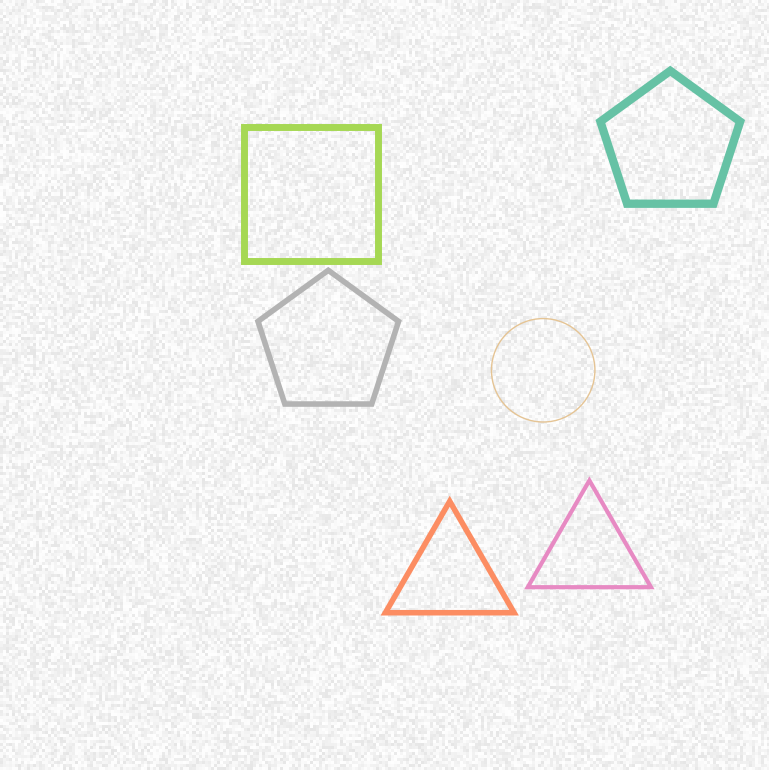[{"shape": "pentagon", "thickness": 3, "radius": 0.48, "center": [0.87, 0.813]}, {"shape": "triangle", "thickness": 2, "radius": 0.48, "center": [0.584, 0.252]}, {"shape": "triangle", "thickness": 1.5, "radius": 0.46, "center": [0.765, 0.284]}, {"shape": "square", "thickness": 2.5, "radius": 0.43, "center": [0.404, 0.748]}, {"shape": "circle", "thickness": 0.5, "radius": 0.34, "center": [0.705, 0.519]}, {"shape": "pentagon", "thickness": 2, "radius": 0.48, "center": [0.426, 0.553]}]